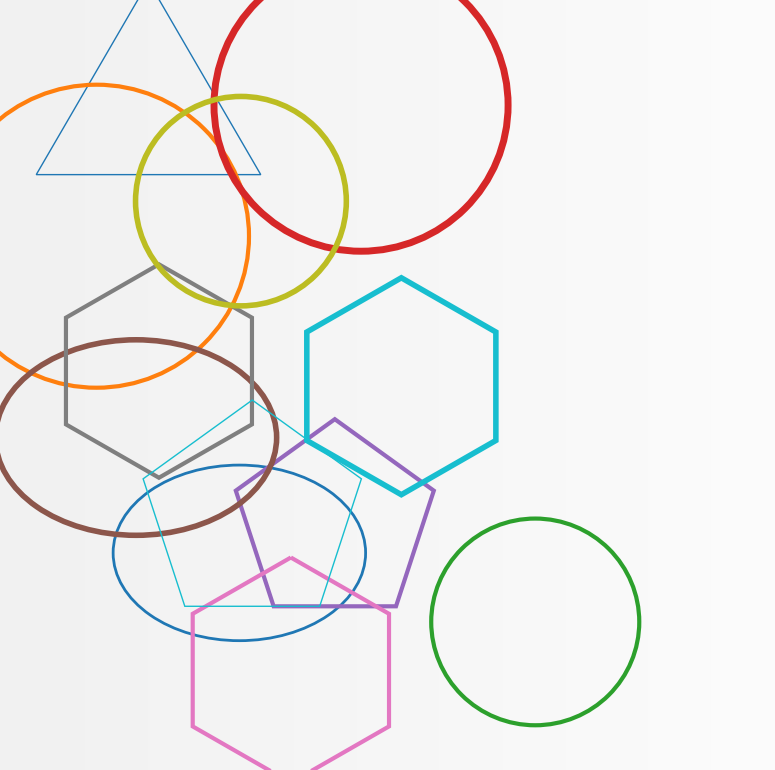[{"shape": "oval", "thickness": 1, "radius": 0.81, "center": [0.309, 0.282]}, {"shape": "triangle", "thickness": 0.5, "radius": 0.84, "center": [0.192, 0.857]}, {"shape": "circle", "thickness": 1.5, "radius": 0.98, "center": [0.125, 0.693]}, {"shape": "circle", "thickness": 1.5, "radius": 0.67, "center": [0.691, 0.192]}, {"shape": "circle", "thickness": 2.5, "radius": 0.95, "center": [0.466, 0.863]}, {"shape": "pentagon", "thickness": 1.5, "radius": 0.67, "center": [0.432, 0.321]}, {"shape": "oval", "thickness": 2, "radius": 0.91, "center": [0.176, 0.432]}, {"shape": "hexagon", "thickness": 1.5, "radius": 0.73, "center": [0.375, 0.13]}, {"shape": "hexagon", "thickness": 1.5, "radius": 0.69, "center": [0.205, 0.518]}, {"shape": "circle", "thickness": 2, "radius": 0.68, "center": [0.311, 0.739]}, {"shape": "hexagon", "thickness": 2, "radius": 0.7, "center": [0.518, 0.498]}, {"shape": "pentagon", "thickness": 0.5, "radius": 0.74, "center": [0.325, 0.332]}]